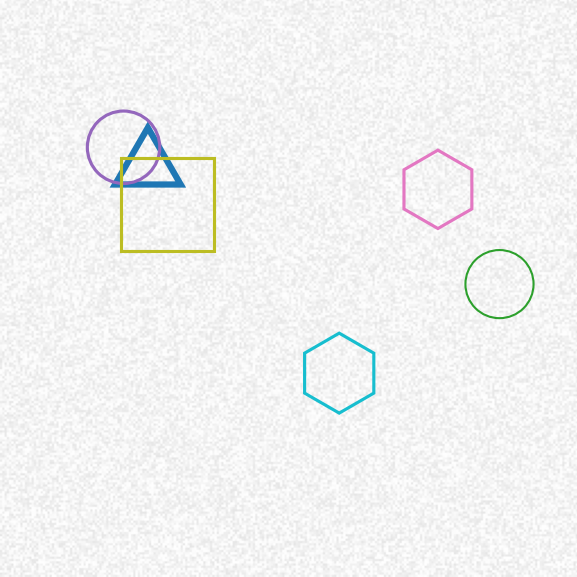[{"shape": "triangle", "thickness": 3, "radius": 0.33, "center": [0.256, 0.712]}, {"shape": "circle", "thickness": 1, "radius": 0.29, "center": [0.865, 0.507]}, {"shape": "circle", "thickness": 1.5, "radius": 0.31, "center": [0.214, 0.744]}, {"shape": "hexagon", "thickness": 1.5, "radius": 0.34, "center": [0.758, 0.671]}, {"shape": "square", "thickness": 1.5, "radius": 0.4, "center": [0.29, 0.645]}, {"shape": "hexagon", "thickness": 1.5, "radius": 0.35, "center": [0.587, 0.353]}]